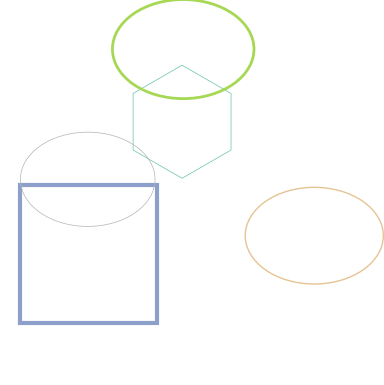[{"shape": "hexagon", "thickness": 0.5, "radius": 0.73, "center": [0.473, 0.684]}, {"shape": "square", "thickness": 3, "radius": 0.89, "center": [0.23, 0.34]}, {"shape": "oval", "thickness": 2, "radius": 0.92, "center": [0.476, 0.873]}, {"shape": "oval", "thickness": 1, "radius": 0.9, "center": [0.816, 0.388]}, {"shape": "oval", "thickness": 0.5, "radius": 0.87, "center": [0.228, 0.534]}]